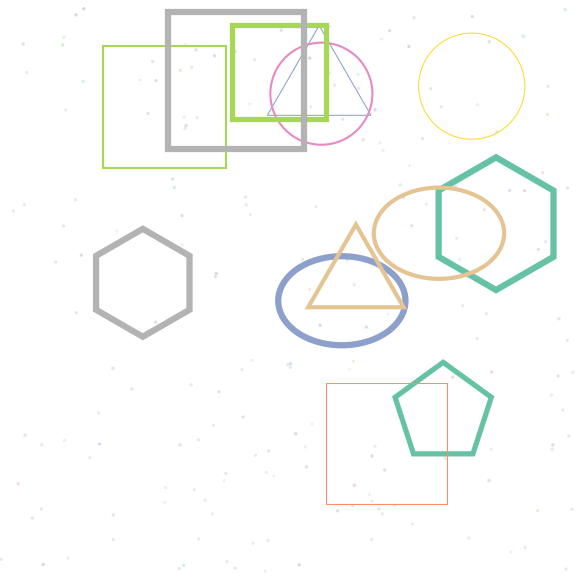[{"shape": "pentagon", "thickness": 2.5, "radius": 0.44, "center": [0.767, 0.284]}, {"shape": "hexagon", "thickness": 3, "radius": 0.57, "center": [0.859, 0.612]}, {"shape": "square", "thickness": 0.5, "radius": 0.52, "center": [0.67, 0.231]}, {"shape": "triangle", "thickness": 0.5, "radius": 0.52, "center": [0.553, 0.851]}, {"shape": "oval", "thickness": 3, "radius": 0.55, "center": [0.592, 0.478]}, {"shape": "circle", "thickness": 1, "radius": 0.44, "center": [0.557, 0.837]}, {"shape": "square", "thickness": 2.5, "radius": 0.4, "center": [0.483, 0.874]}, {"shape": "square", "thickness": 1, "radius": 0.53, "center": [0.284, 0.814]}, {"shape": "circle", "thickness": 0.5, "radius": 0.46, "center": [0.817, 0.85]}, {"shape": "triangle", "thickness": 2, "radius": 0.48, "center": [0.616, 0.515]}, {"shape": "oval", "thickness": 2, "radius": 0.56, "center": [0.76, 0.595]}, {"shape": "hexagon", "thickness": 3, "radius": 0.47, "center": [0.247, 0.509]}, {"shape": "square", "thickness": 3, "radius": 0.59, "center": [0.408, 0.86]}]